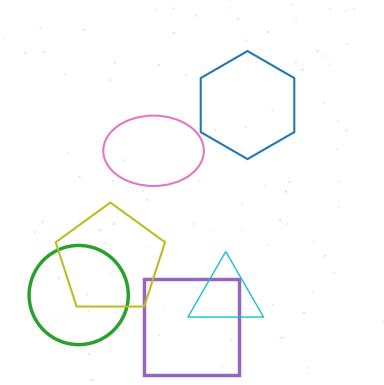[{"shape": "hexagon", "thickness": 1.5, "radius": 0.7, "center": [0.643, 0.727]}, {"shape": "circle", "thickness": 2.5, "radius": 0.64, "center": [0.204, 0.234]}, {"shape": "square", "thickness": 2.5, "radius": 0.62, "center": [0.498, 0.15]}, {"shape": "oval", "thickness": 1.5, "radius": 0.65, "center": [0.399, 0.608]}, {"shape": "pentagon", "thickness": 1.5, "radius": 0.75, "center": [0.287, 0.325]}, {"shape": "triangle", "thickness": 1, "radius": 0.57, "center": [0.586, 0.233]}]